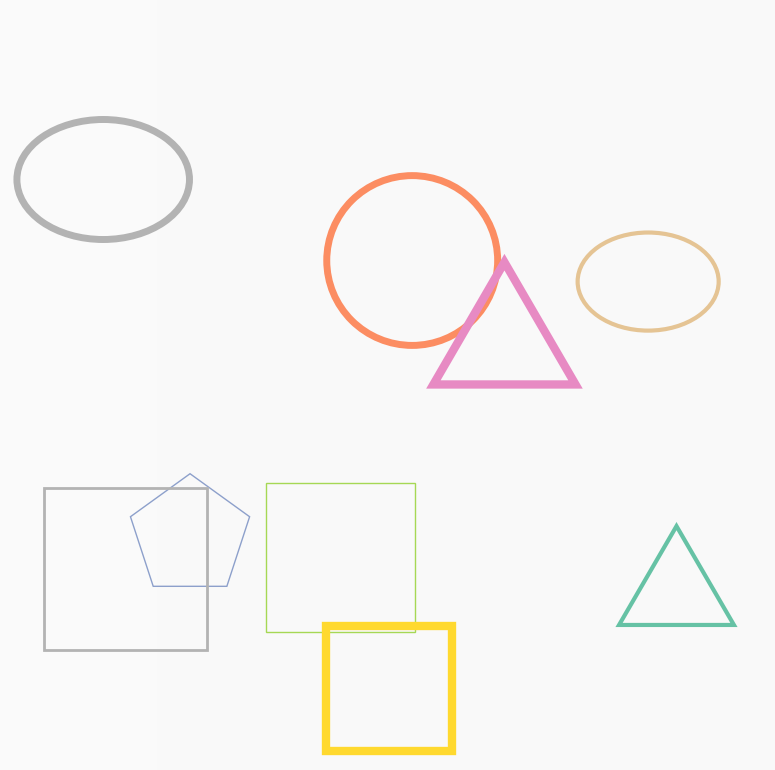[{"shape": "triangle", "thickness": 1.5, "radius": 0.43, "center": [0.873, 0.231]}, {"shape": "circle", "thickness": 2.5, "radius": 0.55, "center": [0.532, 0.662]}, {"shape": "pentagon", "thickness": 0.5, "radius": 0.4, "center": [0.245, 0.304]}, {"shape": "triangle", "thickness": 3, "radius": 0.53, "center": [0.651, 0.554]}, {"shape": "square", "thickness": 0.5, "radius": 0.48, "center": [0.439, 0.276]}, {"shape": "square", "thickness": 3, "radius": 0.41, "center": [0.502, 0.106]}, {"shape": "oval", "thickness": 1.5, "radius": 0.45, "center": [0.836, 0.634]}, {"shape": "square", "thickness": 1, "radius": 0.53, "center": [0.162, 0.261]}, {"shape": "oval", "thickness": 2.5, "radius": 0.56, "center": [0.133, 0.767]}]